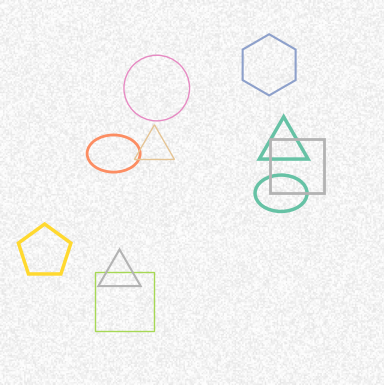[{"shape": "triangle", "thickness": 2.5, "radius": 0.37, "center": [0.737, 0.623]}, {"shape": "oval", "thickness": 2.5, "radius": 0.34, "center": [0.73, 0.498]}, {"shape": "oval", "thickness": 2, "radius": 0.34, "center": [0.295, 0.601]}, {"shape": "hexagon", "thickness": 1.5, "radius": 0.4, "center": [0.699, 0.832]}, {"shape": "circle", "thickness": 1, "radius": 0.43, "center": [0.407, 0.771]}, {"shape": "square", "thickness": 1, "radius": 0.38, "center": [0.324, 0.217]}, {"shape": "pentagon", "thickness": 2.5, "radius": 0.36, "center": [0.116, 0.346]}, {"shape": "triangle", "thickness": 1, "radius": 0.3, "center": [0.401, 0.616]}, {"shape": "square", "thickness": 2, "radius": 0.35, "center": [0.771, 0.569]}, {"shape": "triangle", "thickness": 1.5, "radius": 0.32, "center": [0.31, 0.289]}]